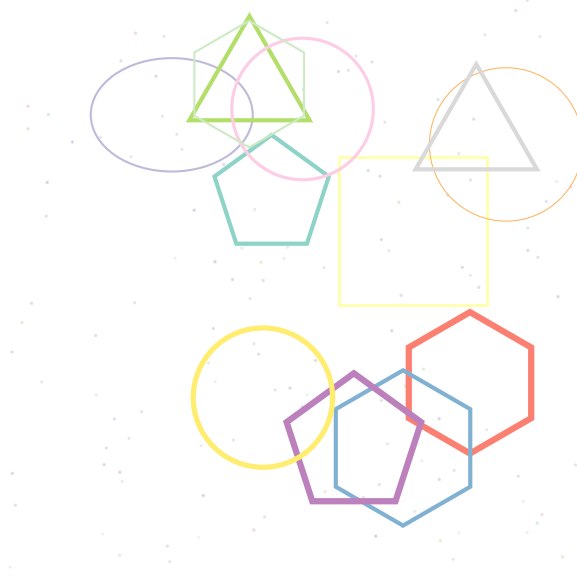[{"shape": "pentagon", "thickness": 2, "radius": 0.52, "center": [0.47, 0.661]}, {"shape": "square", "thickness": 1.5, "radius": 0.64, "center": [0.715, 0.599]}, {"shape": "oval", "thickness": 1, "radius": 0.7, "center": [0.297, 0.8]}, {"shape": "hexagon", "thickness": 3, "radius": 0.61, "center": [0.814, 0.336]}, {"shape": "hexagon", "thickness": 2, "radius": 0.67, "center": [0.698, 0.223]}, {"shape": "circle", "thickness": 0.5, "radius": 0.66, "center": [0.876, 0.749]}, {"shape": "triangle", "thickness": 2, "radius": 0.6, "center": [0.432, 0.851]}, {"shape": "circle", "thickness": 1.5, "radius": 0.61, "center": [0.524, 0.81]}, {"shape": "triangle", "thickness": 2, "radius": 0.61, "center": [0.825, 0.767]}, {"shape": "pentagon", "thickness": 3, "radius": 0.61, "center": [0.613, 0.23]}, {"shape": "hexagon", "thickness": 1, "radius": 0.55, "center": [0.431, 0.854]}, {"shape": "circle", "thickness": 2.5, "radius": 0.6, "center": [0.455, 0.311]}]